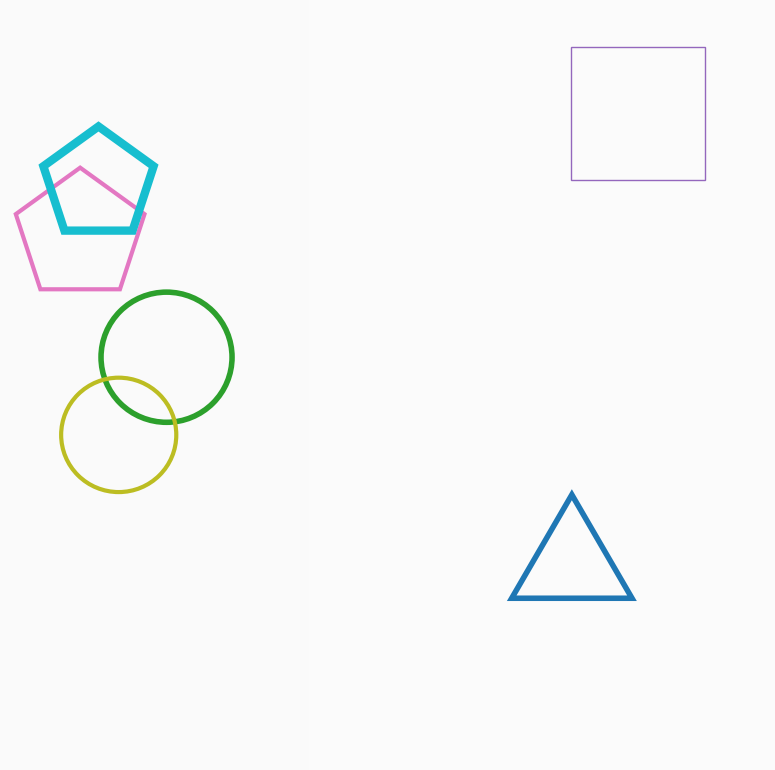[{"shape": "triangle", "thickness": 2, "radius": 0.45, "center": [0.738, 0.268]}, {"shape": "circle", "thickness": 2, "radius": 0.42, "center": [0.215, 0.536]}, {"shape": "square", "thickness": 0.5, "radius": 0.43, "center": [0.823, 0.852]}, {"shape": "pentagon", "thickness": 1.5, "radius": 0.44, "center": [0.103, 0.695]}, {"shape": "circle", "thickness": 1.5, "radius": 0.37, "center": [0.153, 0.435]}, {"shape": "pentagon", "thickness": 3, "radius": 0.37, "center": [0.127, 0.761]}]